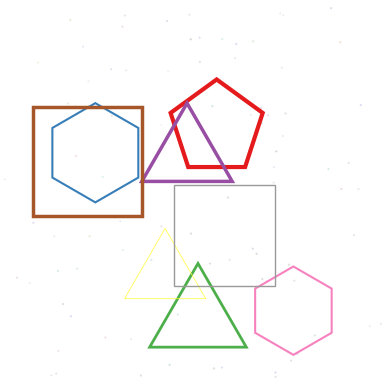[{"shape": "pentagon", "thickness": 3, "radius": 0.63, "center": [0.563, 0.668]}, {"shape": "hexagon", "thickness": 1.5, "radius": 0.64, "center": [0.248, 0.603]}, {"shape": "triangle", "thickness": 2, "radius": 0.72, "center": [0.514, 0.171]}, {"shape": "triangle", "thickness": 2.5, "radius": 0.68, "center": [0.486, 0.597]}, {"shape": "triangle", "thickness": 0.5, "radius": 0.61, "center": [0.429, 0.285]}, {"shape": "square", "thickness": 2.5, "radius": 0.71, "center": [0.227, 0.58]}, {"shape": "hexagon", "thickness": 1.5, "radius": 0.57, "center": [0.762, 0.193]}, {"shape": "square", "thickness": 1, "radius": 0.66, "center": [0.582, 0.388]}]